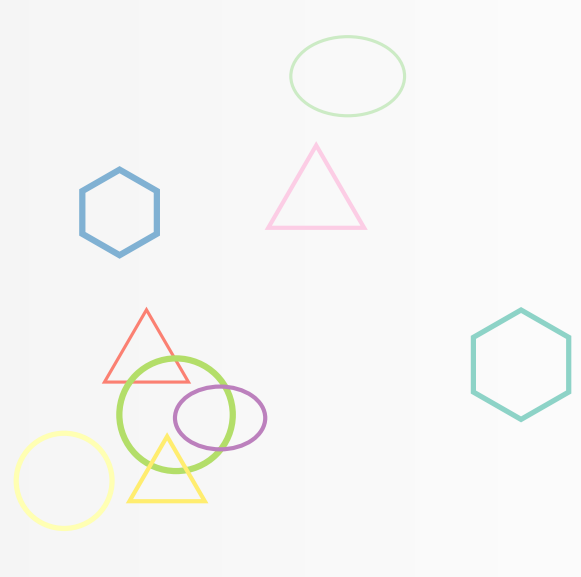[{"shape": "hexagon", "thickness": 2.5, "radius": 0.47, "center": [0.896, 0.368]}, {"shape": "circle", "thickness": 2.5, "radius": 0.41, "center": [0.11, 0.166]}, {"shape": "triangle", "thickness": 1.5, "radius": 0.42, "center": [0.252, 0.379]}, {"shape": "hexagon", "thickness": 3, "radius": 0.37, "center": [0.206, 0.631]}, {"shape": "circle", "thickness": 3, "radius": 0.49, "center": [0.303, 0.281]}, {"shape": "triangle", "thickness": 2, "radius": 0.48, "center": [0.544, 0.652]}, {"shape": "oval", "thickness": 2, "radius": 0.39, "center": [0.379, 0.275]}, {"shape": "oval", "thickness": 1.5, "radius": 0.49, "center": [0.598, 0.867]}, {"shape": "triangle", "thickness": 2, "radius": 0.37, "center": [0.288, 0.169]}]